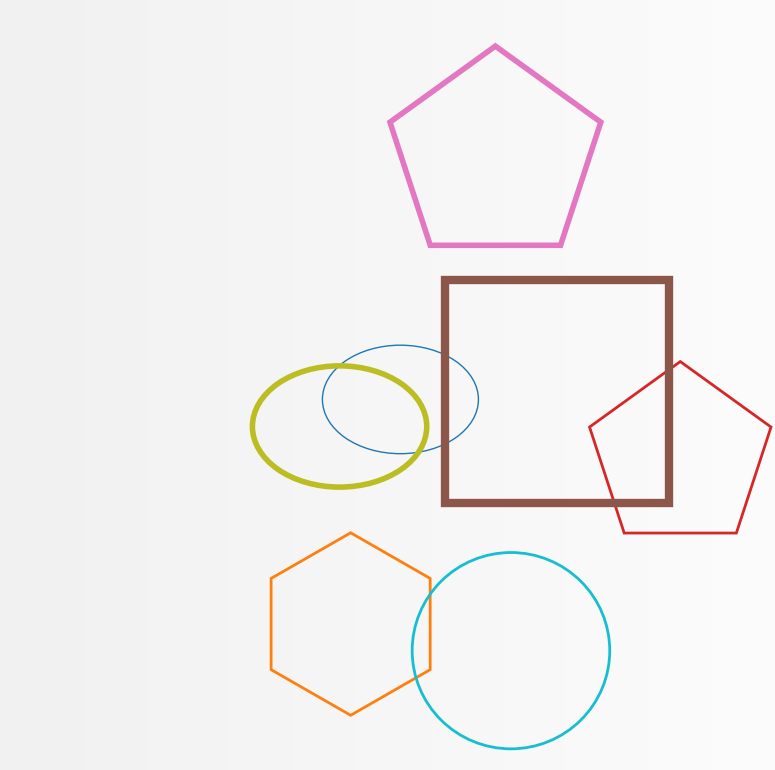[{"shape": "oval", "thickness": 0.5, "radius": 0.5, "center": [0.517, 0.481]}, {"shape": "hexagon", "thickness": 1, "radius": 0.59, "center": [0.452, 0.19]}, {"shape": "pentagon", "thickness": 1, "radius": 0.62, "center": [0.878, 0.407]}, {"shape": "square", "thickness": 3, "radius": 0.72, "center": [0.719, 0.492]}, {"shape": "pentagon", "thickness": 2, "radius": 0.72, "center": [0.639, 0.797]}, {"shape": "oval", "thickness": 2, "radius": 0.56, "center": [0.438, 0.446]}, {"shape": "circle", "thickness": 1, "radius": 0.64, "center": [0.659, 0.155]}]